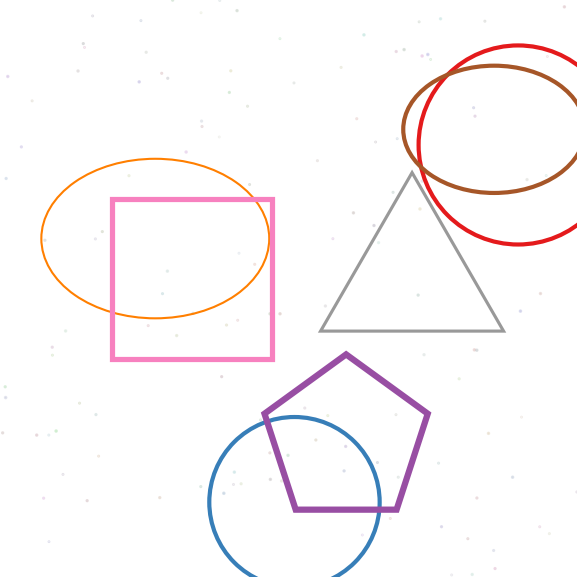[{"shape": "circle", "thickness": 2, "radius": 0.86, "center": [0.897, 0.748]}, {"shape": "circle", "thickness": 2, "radius": 0.74, "center": [0.51, 0.13]}, {"shape": "pentagon", "thickness": 3, "radius": 0.74, "center": [0.599, 0.237]}, {"shape": "oval", "thickness": 1, "radius": 0.99, "center": [0.269, 0.586]}, {"shape": "oval", "thickness": 2, "radius": 0.79, "center": [0.856, 0.775]}, {"shape": "square", "thickness": 2.5, "radius": 0.69, "center": [0.333, 0.516]}, {"shape": "triangle", "thickness": 1.5, "radius": 0.91, "center": [0.714, 0.517]}]